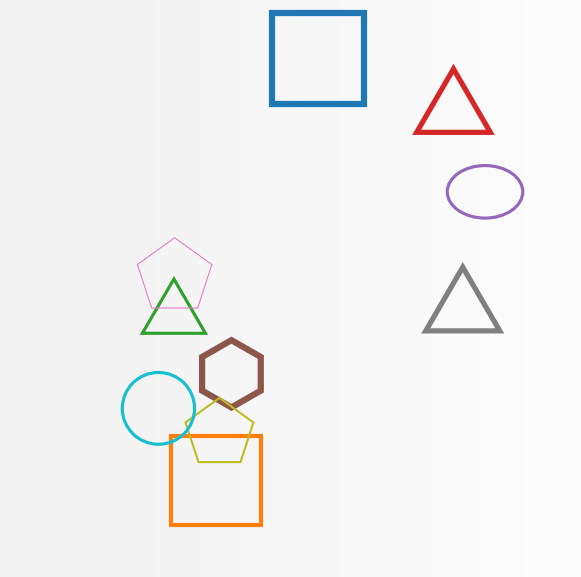[{"shape": "square", "thickness": 3, "radius": 0.39, "center": [0.547, 0.898]}, {"shape": "square", "thickness": 2, "radius": 0.39, "center": [0.372, 0.167]}, {"shape": "triangle", "thickness": 1.5, "radius": 0.31, "center": [0.299, 0.453]}, {"shape": "triangle", "thickness": 2.5, "radius": 0.37, "center": [0.78, 0.807]}, {"shape": "oval", "thickness": 1.5, "radius": 0.32, "center": [0.834, 0.667]}, {"shape": "hexagon", "thickness": 3, "radius": 0.29, "center": [0.398, 0.352]}, {"shape": "pentagon", "thickness": 0.5, "radius": 0.34, "center": [0.3, 0.52]}, {"shape": "triangle", "thickness": 2.5, "radius": 0.37, "center": [0.796, 0.463]}, {"shape": "pentagon", "thickness": 1, "radius": 0.31, "center": [0.378, 0.249]}, {"shape": "circle", "thickness": 1.5, "radius": 0.31, "center": [0.273, 0.292]}]